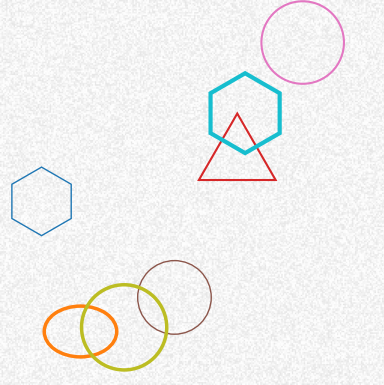[{"shape": "hexagon", "thickness": 1, "radius": 0.44, "center": [0.108, 0.477]}, {"shape": "oval", "thickness": 2.5, "radius": 0.47, "center": [0.209, 0.139]}, {"shape": "triangle", "thickness": 1.5, "radius": 0.58, "center": [0.616, 0.59]}, {"shape": "circle", "thickness": 1, "radius": 0.48, "center": [0.453, 0.227]}, {"shape": "circle", "thickness": 1.5, "radius": 0.54, "center": [0.786, 0.89]}, {"shape": "circle", "thickness": 2.5, "radius": 0.55, "center": [0.322, 0.15]}, {"shape": "hexagon", "thickness": 3, "radius": 0.52, "center": [0.637, 0.706]}]